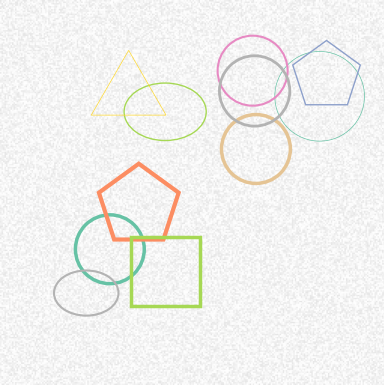[{"shape": "circle", "thickness": 2.5, "radius": 0.45, "center": [0.285, 0.353]}, {"shape": "circle", "thickness": 0.5, "radius": 0.58, "center": [0.83, 0.75]}, {"shape": "pentagon", "thickness": 3, "radius": 0.54, "center": [0.36, 0.466]}, {"shape": "pentagon", "thickness": 1, "radius": 0.46, "center": [0.848, 0.803]}, {"shape": "circle", "thickness": 1.5, "radius": 0.45, "center": [0.656, 0.816]}, {"shape": "square", "thickness": 2.5, "radius": 0.45, "center": [0.43, 0.295]}, {"shape": "oval", "thickness": 1, "radius": 0.53, "center": [0.429, 0.71]}, {"shape": "triangle", "thickness": 0.5, "radius": 0.56, "center": [0.334, 0.757]}, {"shape": "circle", "thickness": 2.5, "radius": 0.45, "center": [0.665, 0.613]}, {"shape": "oval", "thickness": 1.5, "radius": 0.42, "center": [0.224, 0.239]}, {"shape": "circle", "thickness": 2, "radius": 0.46, "center": [0.661, 0.764]}]